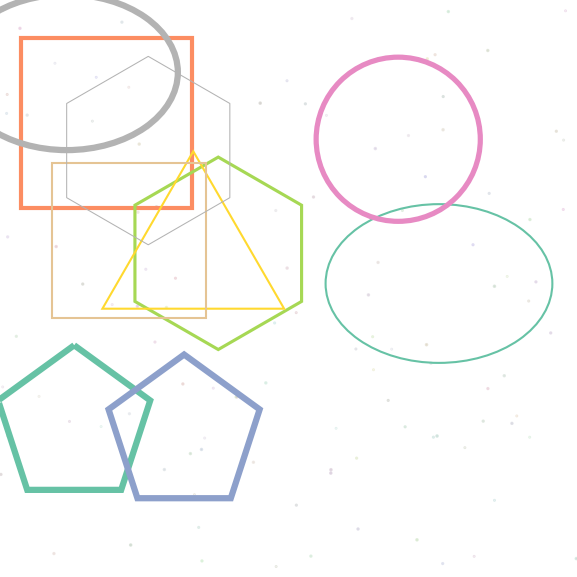[{"shape": "pentagon", "thickness": 3, "radius": 0.69, "center": [0.128, 0.263]}, {"shape": "oval", "thickness": 1, "radius": 0.98, "center": [0.76, 0.508]}, {"shape": "square", "thickness": 2, "radius": 0.74, "center": [0.185, 0.787]}, {"shape": "pentagon", "thickness": 3, "radius": 0.69, "center": [0.319, 0.248]}, {"shape": "circle", "thickness": 2.5, "radius": 0.71, "center": [0.69, 0.758]}, {"shape": "hexagon", "thickness": 1.5, "radius": 0.83, "center": [0.378, 0.56]}, {"shape": "triangle", "thickness": 1, "radius": 0.91, "center": [0.335, 0.555]}, {"shape": "square", "thickness": 1, "radius": 0.67, "center": [0.223, 0.582]}, {"shape": "hexagon", "thickness": 0.5, "radius": 0.82, "center": [0.257, 0.738]}, {"shape": "oval", "thickness": 3, "radius": 0.96, "center": [0.115, 0.874]}]